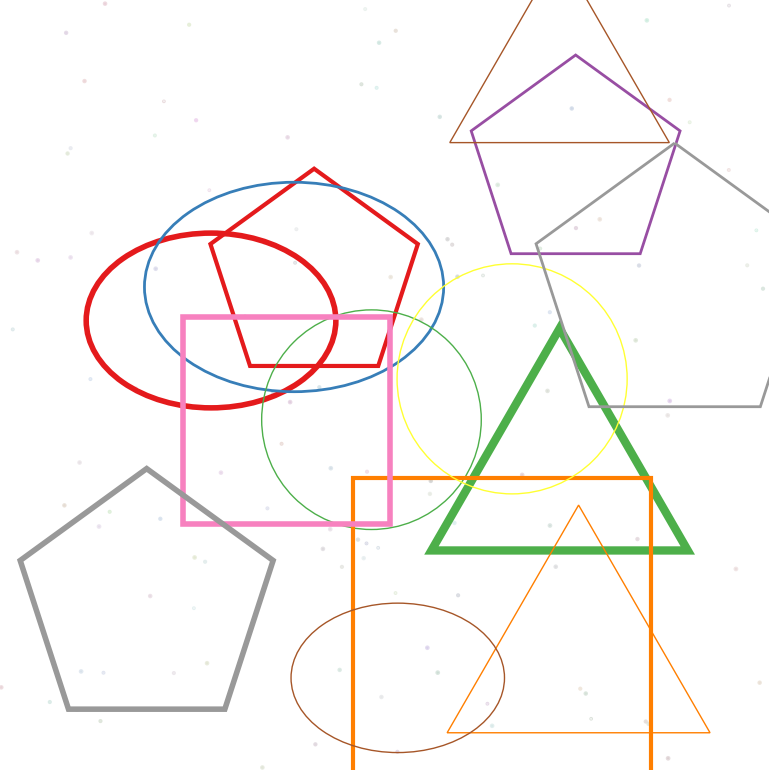[{"shape": "oval", "thickness": 2, "radius": 0.81, "center": [0.274, 0.584]}, {"shape": "pentagon", "thickness": 1.5, "radius": 0.71, "center": [0.408, 0.639]}, {"shape": "oval", "thickness": 1, "radius": 0.97, "center": [0.382, 0.627]}, {"shape": "circle", "thickness": 0.5, "radius": 0.71, "center": [0.482, 0.455]}, {"shape": "triangle", "thickness": 3, "radius": 0.96, "center": [0.727, 0.381]}, {"shape": "pentagon", "thickness": 1, "radius": 0.71, "center": [0.748, 0.786]}, {"shape": "triangle", "thickness": 0.5, "radius": 0.99, "center": [0.751, 0.147]}, {"shape": "square", "thickness": 1.5, "radius": 0.97, "center": [0.652, 0.186]}, {"shape": "circle", "thickness": 0.5, "radius": 0.75, "center": [0.665, 0.508]}, {"shape": "oval", "thickness": 0.5, "radius": 0.69, "center": [0.517, 0.12]}, {"shape": "triangle", "thickness": 0.5, "radius": 0.82, "center": [0.727, 0.897]}, {"shape": "square", "thickness": 2, "radius": 0.67, "center": [0.372, 0.454]}, {"shape": "pentagon", "thickness": 2, "radius": 0.86, "center": [0.19, 0.219]}, {"shape": "pentagon", "thickness": 1, "radius": 0.95, "center": [0.876, 0.625]}]